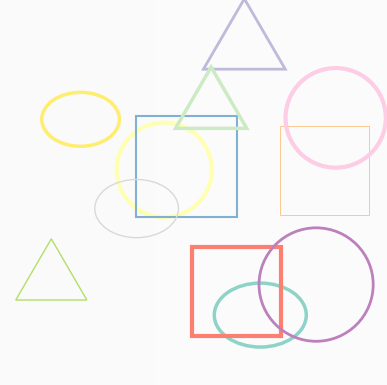[{"shape": "oval", "thickness": 2.5, "radius": 0.59, "center": [0.672, 0.182]}, {"shape": "circle", "thickness": 3, "radius": 0.61, "center": [0.424, 0.559]}, {"shape": "triangle", "thickness": 2, "radius": 0.61, "center": [0.631, 0.881]}, {"shape": "square", "thickness": 3, "radius": 0.58, "center": [0.61, 0.243]}, {"shape": "square", "thickness": 1.5, "radius": 0.65, "center": [0.481, 0.568]}, {"shape": "square", "thickness": 0.5, "radius": 0.58, "center": [0.837, 0.558]}, {"shape": "triangle", "thickness": 1, "radius": 0.53, "center": [0.132, 0.274]}, {"shape": "circle", "thickness": 3, "radius": 0.65, "center": [0.866, 0.694]}, {"shape": "oval", "thickness": 1, "radius": 0.54, "center": [0.353, 0.458]}, {"shape": "circle", "thickness": 2, "radius": 0.74, "center": [0.816, 0.261]}, {"shape": "triangle", "thickness": 2.5, "radius": 0.53, "center": [0.545, 0.72]}, {"shape": "oval", "thickness": 2.5, "radius": 0.5, "center": [0.208, 0.69]}]